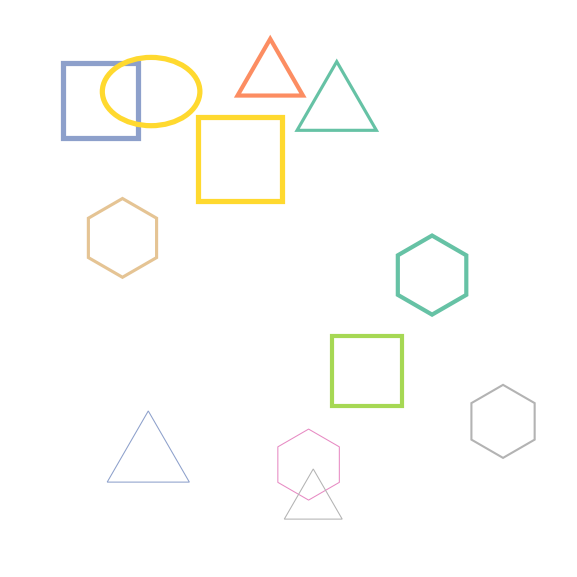[{"shape": "hexagon", "thickness": 2, "radius": 0.34, "center": [0.748, 0.523]}, {"shape": "triangle", "thickness": 1.5, "radius": 0.4, "center": [0.583, 0.813]}, {"shape": "triangle", "thickness": 2, "radius": 0.33, "center": [0.468, 0.866]}, {"shape": "square", "thickness": 2.5, "radius": 0.32, "center": [0.174, 0.826]}, {"shape": "triangle", "thickness": 0.5, "radius": 0.41, "center": [0.257, 0.205]}, {"shape": "hexagon", "thickness": 0.5, "radius": 0.31, "center": [0.534, 0.195]}, {"shape": "square", "thickness": 2, "radius": 0.3, "center": [0.636, 0.357]}, {"shape": "oval", "thickness": 2.5, "radius": 0.42, "center": [0.262, 0.841]}, {"shape": "square", "thickness": 2.5, "radius": 0.36, "center": [0.416, 0.723]}, {"shape": "hexagon", "thickness": 1.5, "radius": 0.34, "center": [0.212, 0.587]}, {"shape": "hexagon", "thickness": 1, "radius": 0.32, "center": [0.871, 0.269]}, {"shape": "triangle", "thickness": 0.5, "radius": 0.29, "center": [0.542, 0.129]}]